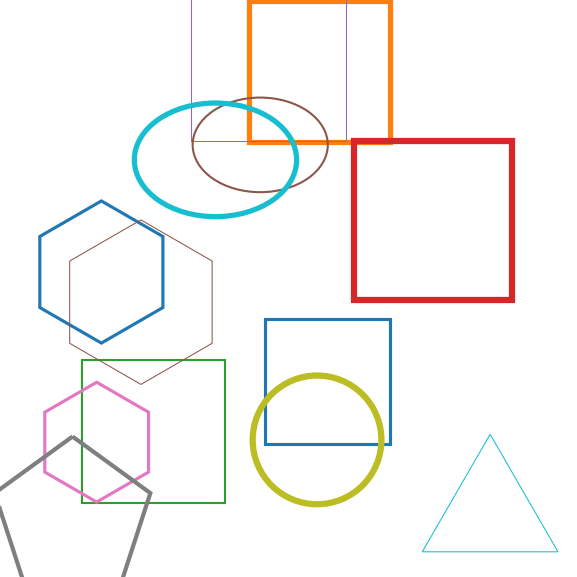[{"shape": "square", "thickness": 1.5, "radius": 0.54, "center": [0.567, 0.338]}, {"shape": "hexagon", "thickness": 1.5, "radius": 0.62, "center": [0.176, 0.528]}, {"shape": "square", "thickness": 2.5, "radius": 0.61, "center": [0.553, 0.875]}, {"shape": "square", "thickness": 1, "radius": 0.62, "center": [0.265, 0.252]}, {"shape": "square", "thickness": 3, "radius": 0.68, "center": [0.749, 0.617]}, {"shape": "square", "thickness": 0.5, "radius": 0.67, "center": [0.465, 0.889]}, {"shape": "hexagon", "thickness": 0.5, "radius": 0.71, "center": [0.244, 0.476]}, {"shape": "oval", "thickness": 1, "radius": 0.59, "center": [0.451, 0.748]}, {"shape": "hexagon", "thickness": 1.5, "radius": 0.52, "center": [0.167, 0.234]}, {"shape": "pentagon", "thickness": 2, "radius": 0.71, "center": [0.126, 0.102]}, {"shape": "circle", "thickness": 3, "radius": 0.56, "center": [0.549, 0.237]}, {"shape": "triangle", "thickness": 0.5, "radius": 0.68, "center": [0.849, 0.111]}, {"shape": "oval", "thickness": 2.5, "radius": 0.7, "center": [0.373, 0.722]}]